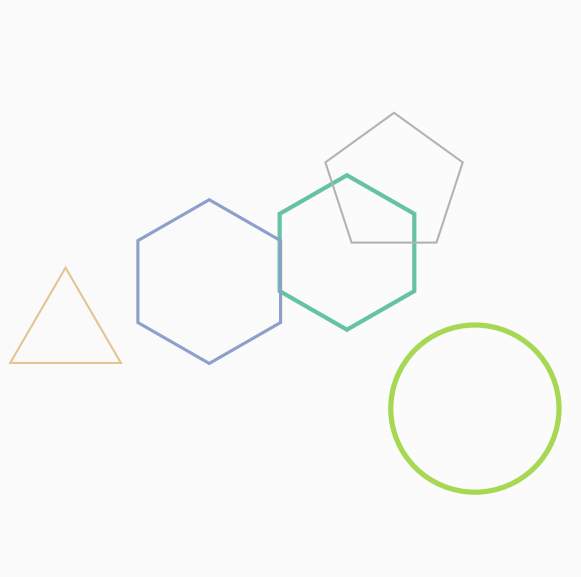[{"shape": "hexagon", "thickness": 2, "radius": 0.67, "center": [0.597, 0.562]}, {"shape": "hexagon", "thickness": 1.5, "radius": 0.71, "center": [0.36, 0.512]}, {"shape": "circle", "thickness": 2.5, "radius": 0.72, "center": [0.817, 0.292]}, {"shape": "triangle", "thickness": 1, "radius": 0.55, "center": [0.113, 0.426]}, {"shape": "pentagon", "thickness": 1, "radius": 0.62, "center": [0.678, 0.68]}]